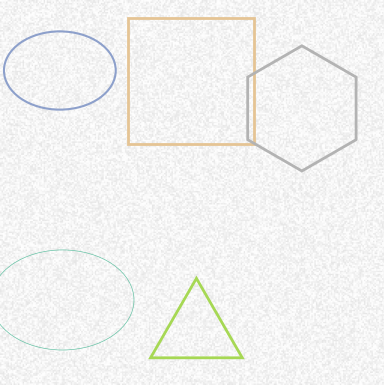[{"shape": "oval", "thickness": 0.5, "radius": 0.93, "center": [0.162, 0.221]}, {"shape": "oval", "thickness": 1.5, "radius": 0.73, "center": [0.155, 0.817]}, {"shape": "triangle", "thickness": 2, "radius": 0.69, "center": [0.51, 0.139]}, {"shape": "square", "thickness": 2, "radius": 0.82, "center": [0.496, 0.79]}, {"shape": "hexagon", "thickness": 2, "radius": 0.81, "center": [0.784, 0.718]}]